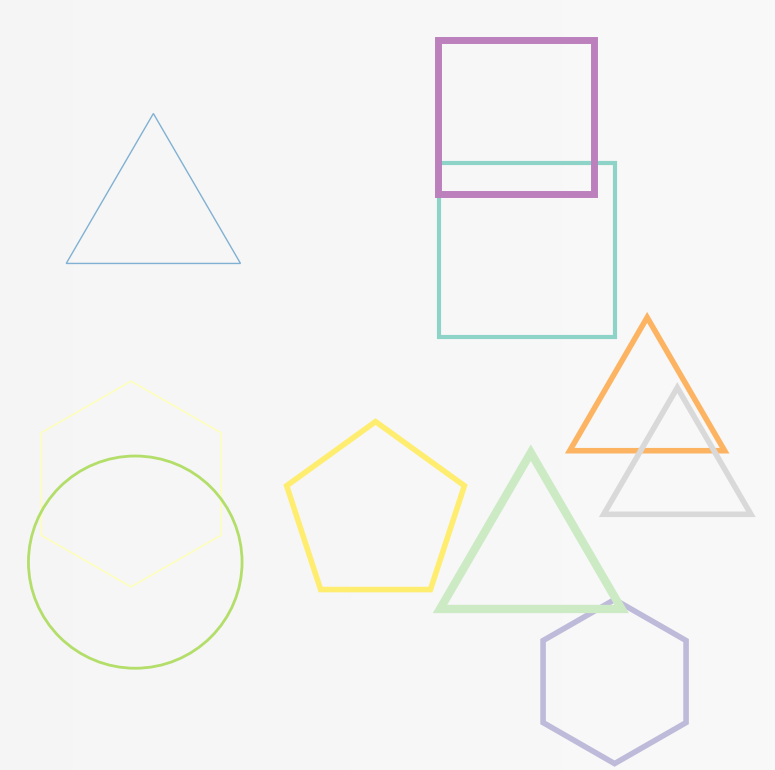[{"shape": "square", "thickness": 1.5, "radius": 0.57, "center": [0.68, 0.675]}, {"shape": "hexagon", "thickness": 0.5, "radius": 0.67, "center": [0.169, 0.371]}, {"shape": "hexagon", "thickness": 2, "radius": 0.53, "center": [0.793, 0.115]}, {"shape": "triangle", "thickness": 0.5, "radius": 0.65, "center": [0.198, 0.723]}, {"shape": "triangle", "thickness": 2, "radius": 0.58, "center": [0.835, 0.472]}, {"shape": "circle", "thickness": 1, "radius": 0.69, "center": [0.175, 0.27]}, {"shape": "triangle", "thickness": 2, "radius": 0.55, "center": [0.874, 0.387]}, {"shape": "square", "thickness": 2.5, "radius": 0.5, "center": [0.666, 0.848]}, {"shape": "triangle", "thickness": 3, "radius": 0.68, "center": [0.685, 0.277]}, {"shape": "pentagon", "thickness": 2, "radius": 0.6, "center": [0.485, 0.332]}]